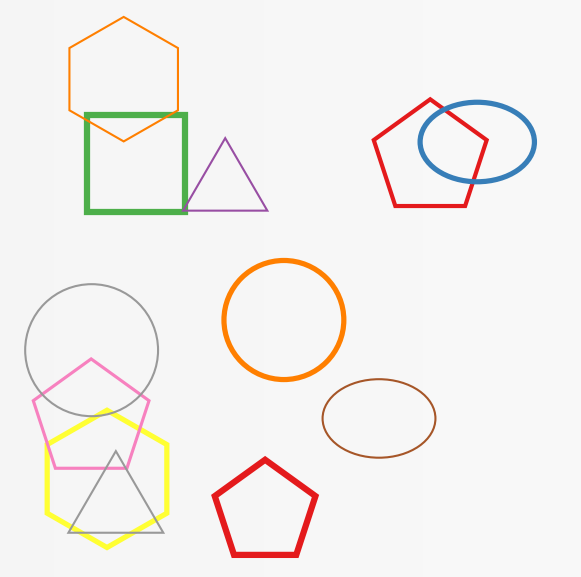[{"shape": "pentagon", "thickness": 2, "radius": 0.51, "center": [0.74, 0.725]}, {"shape": "pentagon", "thickness": 3, "radius": 0.46, "center": [0.456, 0.112]}, {"shape": "oval", "thickness": 2.5, "radius": 0.49, "center": [0.821, 0.753]}, {"shape": "square", "thickness": 3, "radius": 0.42, "center": [0.234, 0.716]}, {"shape": "triangle", "thickness": 1, "radius": 0.42, "center": [0.387, 0.676]}, {"shape": "hexagon", "thickness": 1, "radius": 0.54, "center": [0.213, 0.862]}, {"shape": "circle", "thickness": 2.5, "radius": 0.52, "center": [0.488, 0.445]}, {"shape": "hexagon", "thickness": 2.5, "radius": 0.59, "center": [0.184, 0.17]}, {"shape": "oval", "thickness": 1, "radius": 0.49, "center": [0.652, 0.275]}, {"shape": "pentagon", "thickness": 1.5, "radius": 0.52, "center": [0.157, 0.273]}, {"shape": "triangle", "thickness": 1, "radius": 0.47, "center": [0.199, 0.124]}, {"shape": "circle", "thickness": 1, "radius": 0.57, "center": [0.158, 0.393]}]